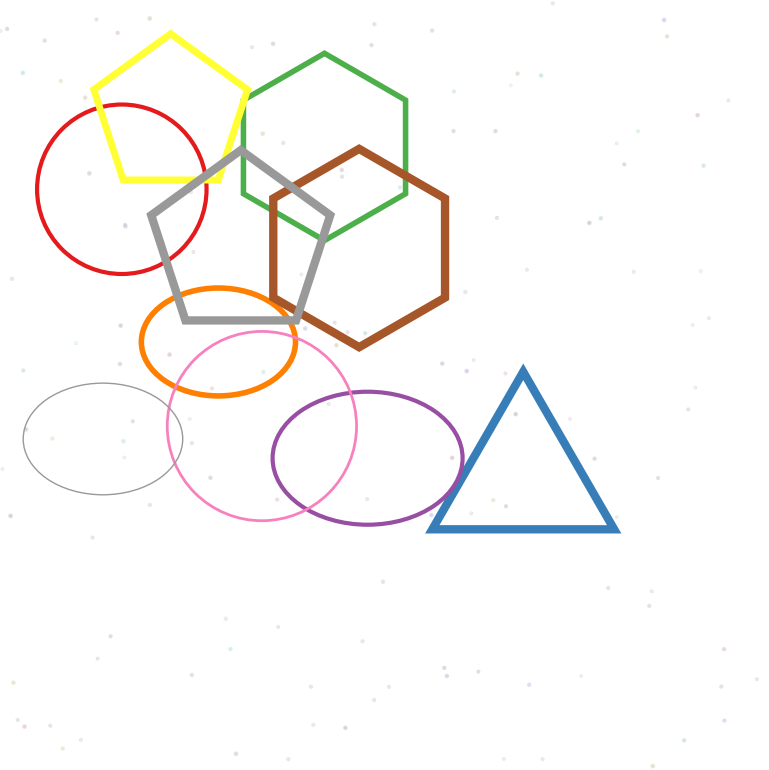[{"shape": "circle", "thickness": 1.5, "radius": 0.55, "center": [0.158, 0.754]}, {"shape": "triangle", "thickness": 3, "radius": 0.68, "center": [0.68, 0.381]}, {"shape": "hexagon", "thickness": 2, "radius": 0.61, "center": [0.421, 0.809]}, {"shape": "oval", "thickness": 1.5, "radius": 0.62, "center": [0.477, 0.405]}, {"shape": "oval", "thickness": 2, "radius": 0.5, "center": [0.284, 0.556]}, {"shape": "pentagon", "thickness": 2.5, "radius": 0.52, "center": [0.222, 0.851]}, {"shape": "hexagon", "thickness": 3, "radius": 0.64, "center": [0.466, 0.678]}, {"shape": "circle", "thickness": 1, "radius": 0.61, "center": [0.34, 0.447]}, {"shape": "pentagon", "thickness": 3, "radius": 0.61, "center": [0.313, 0.683]}, {"shape": "oval", "thickness": 0.5, "radius": 0.52, "center": [0.134, 0.43]}]